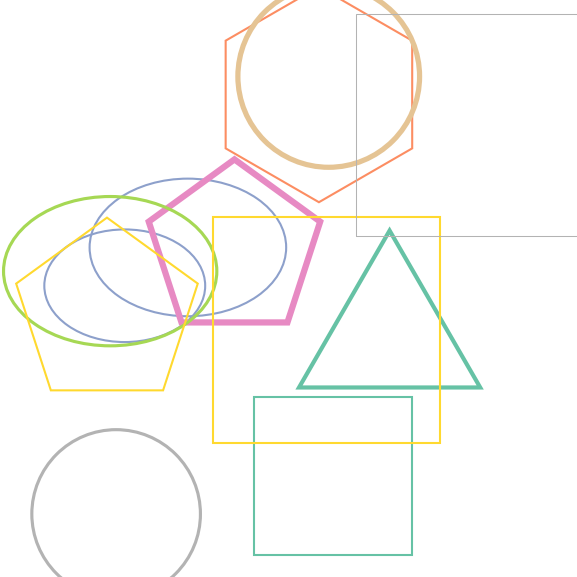[{"shape": "triangle", "thickness": 2, "radius": 0.91, "center": [0.675, 0.419]}, {"shape": "square", "thickness": 1, "radius": 0.68, "center": [0.577, 0.175]}, {"shape": "hexagon", "thickness": 1, "radius": 0.93, "center": [0.552, 0.835]}, {"shape": "oval", "thickness": 1, "radius": 0.85, "center": [0.325, 0.571]}, {"shape": "oval", "thickness": 1, "radius": 0.7, "center": [0.216, 0.504]}, {"shape": "pentagon", "thickness": 3, "radius": 0.78, "center": [0.406, 0.567]}, {"shape": "oval", "thickness": 1.5, "radius": 0.92, "center": [0.191, 0.53]}, {"shape": "pentagon", "thickness": 1, "radius": 0.83, "center": [0.185, 0.457]}, {"shape": "square", "thickness": 1, "radius": 0.98, "center": [0.565, 0.427]}, {"shape": "circle", "thickness": 2.5, "radius": 0.79, "center": [0.569, 0.867]}, {"shape": "square", "thickness": 0.5, "radius": 0.96, "center": [0.809, 0.782]}, {"shape": "circle", "thickness": 1.5, "radius": 0.73, "center": [0.201, 0.109]}]